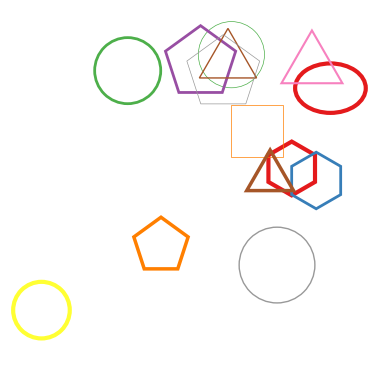[{"shape": "oval", "thickness": 3, "radius": 0.46, "center": [0.858, 0.771]}, {"shape": "hexagon", "thickness": 3, "radius": 0.35, "center": [0.758, 0.562]}, {"shape": "hexagon", "thickness": 2, "radius": 0.37, "center": [0.821, 0.531]}, {"shape": "circle", "thickness": 2, "radius": 0.43, "center": [0.332, 0.816]}, {"shape": "circle", "thickness": 0.5, "radius": 0.43, "center": [0.601, 0.858]}, {"shape": "pentagon", "thickness": 2, "radius": 0.48, "center": [0.521, 0.837]}, {"shape": "square", "thickness": 0.5, "radius": 0.34, "center": [0.667, 0.66]}, {"shape": "pentagon", "thickness": 2.5, "radius": 0.37, "center": [0.418, 0.362]}, {"shape": "circle", "thickness": 3, "radius": 0.37, "center": [0.108, 0.194]}, {"shape": "triangle", "thickness": 2.5, "radius": 0.35, "center": [0.702, 0.54]}, {"shape": "triangle", "thickness": 1, "radius": 0.43, "center": [0.592, 0.84]}, {"shape": "triangle", "thickness": 1.5, "radius": 0.46, "center": [0.81, 0.83]}, {"shape": "pentagon", "thickness": 0.5, "radius": 0.5, "center": [0.58, 0.811]}, {"shape": "circle", "thickness": 1, "radius": 0.49, "center": [0.72, 0.312]}]